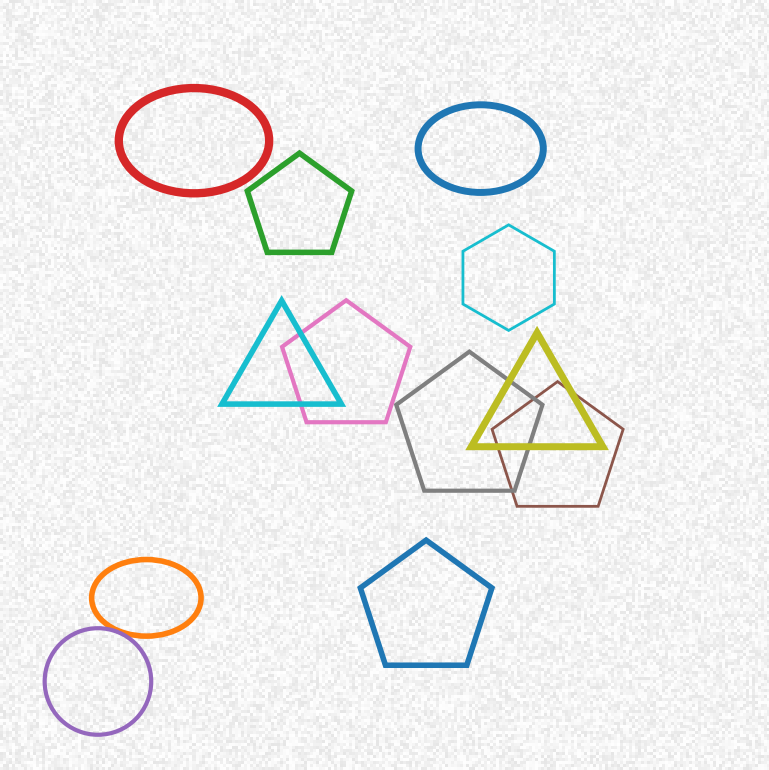[{"shape": "oval", "thickness": 2.5, "radius": 0.41, "center": [0.624, 0.807]}, {"shape": "pentagon", "thickness": 2, "radius": 0.45, "center": [0.553, 0.209]}, {"shape": "oval", "thickness": 2, "radius": 0.36, "center": [0.19, 0.224]}, {"shape": "pentagon", "thickness": 2, "radius": 0.36, "center": [0.389, 0.73]}, {"shape": "oval", "thickness": 3, "radius": 0.49, "center": [0.252, 0.817]}, {"shape": "circle", "thickness": 1.5, "radius": 0.35, "center": [0.127, 0.115]}, {"shape": "pentagon", "thickness": 1, "radius": 0.45, "center": [0.724, 0.415]}, {"shape": "pentagon", "thickness": 1.5, "radius": 0.44, "center": [0.45, 0.522]}, {"shape": "pentagon", "thickness": 1.5, "radius": 0.5, "center": [0.61, 0.443]}, {"shape": "triangle", "thickness": 2.5, "radius": 0.49, "center": [0.698, 0.469]}, {"shape": "triangle", "thickness": 2, "radius": 0.45, "center": [0.366, 0.52]}, {"shape": "hexagon", "thickness": 1, "radius": 0.34, "center": [0.661, 0.639]}]